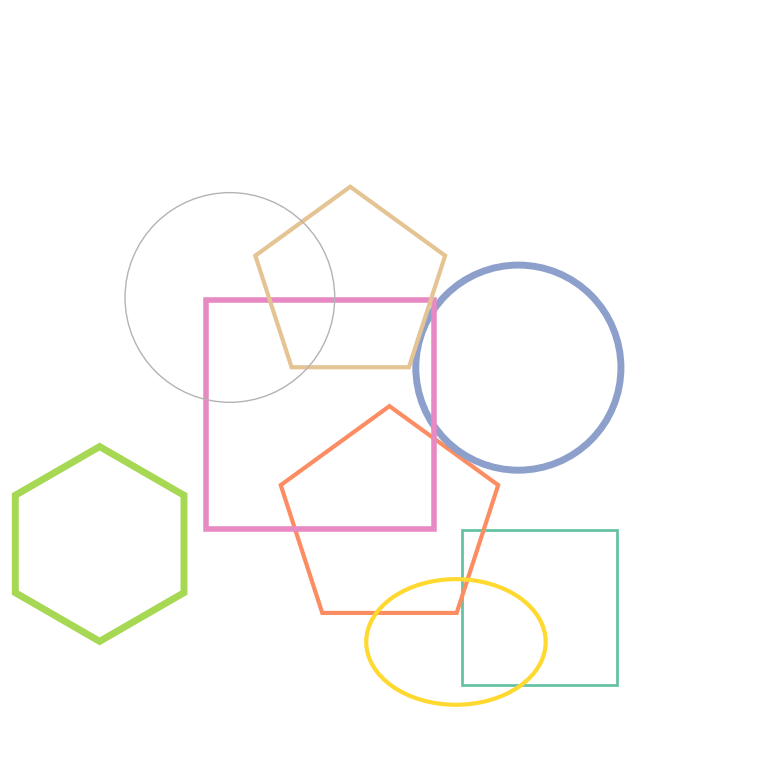[{"shape": "square", "thickness": 1, "radius": 0.5, "center": [0.701, 0.211]}, {"shape": "pentagon", "thickness": 1.5, "radius": 0.74, "center": [0.506, 0.324]}, {"shape": "circle", "thickness": 2.5, "radius": 0.67, "center": [0.673, 0.523]}, {"shape": "square", "thickness": 2, "radius": 0.74, "center": [0.416, 0.462]}, {"shape": "hexagon", "thickness": 2.5, "radius": 0.63, "center": [0.129, 0.294]}, {"shape": "oval", "thickness": 1.5, "radius": 0.58, "center": [0.592, 0.166]}, {"shape": "pentagon", "thickness": 1.5, "radius": 0.65, "center": [0.455, 0.628]}, {"shape": "circle", "thickness": 0.5, "radius": 0.68, "center": [0.299, 0.614]}]